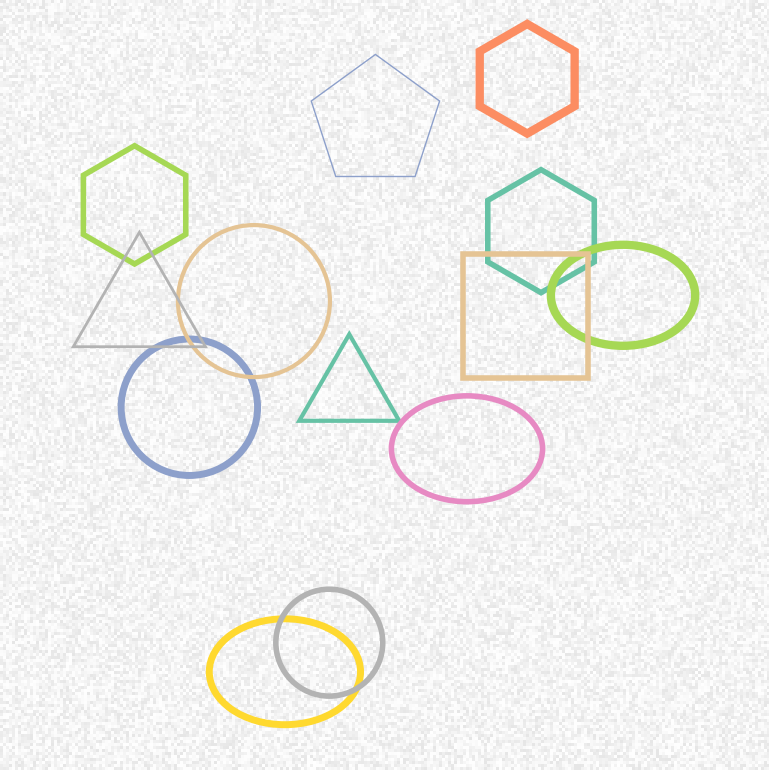[{"shape": "hexagon", "thickness": 2, "radius": 0.4, "center": [0.703, 0.7]}, {"shape": "triangle", "thickness": 1.5, "radius": 0.37, "center": [0.454, 0.491]}, {"shape": "hexagon", "thickness": 3, "radius": 0.36, "center": [0.685, 0.898]}, {"shape": "pentagon", "thickness": 0.5, "radius": 0.44, "center": [0.488, 0.842]}, {"shape": "circle", "thickness": 2.5, "radius": 0.44, "center": [0.246, 0.471]}, {"shape": "oval", "thickness": 2, "radius": 0.49, "center": [0.606, 0.417]}, {"shape": "oval", "thickness": 3, "radius": 0.47, "center": [0.809, 0.617]}, {"shape": "hexagon", "thickness": 2, "radius": 0.38, "center": [0.175, 0.734]}, {"shape": "oval", "thickness": 2.5, "radius": 0.49, "center": [0.37, 0.128]}, {"shape": "square", "thickness": 2, "radius": 0.4, "center": [0.682, 0.59]}, {"shape": "circle", "thickness": 1.5, "radius": 0.49, "center": [0.33, 0.609]}, {"shape": "triangle", "thickness": 1, "radius": 0.5, "center": [0.181, 0.599]}, {"shape": "circle", "thickness": 2, "radius": 0.35, "center": [0.428, 0.165]}]